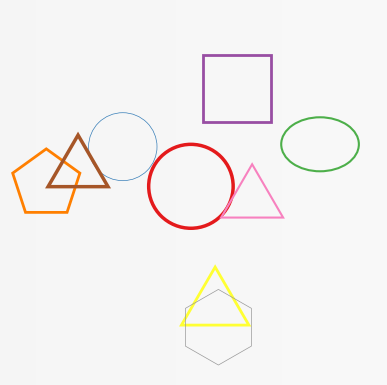[{"shape": "circle", "thickness": 2.5, "radius": 0.54, "center": [0.493, 0.516]}, {"shape": "circle", "thickness": 0.5, "radius": 0.44, "center": [0.317, 0.619]}, {"shape": "oval", "thickness": 1.5, "radius": 0.5, "center": [0.826, 0.625]}, {"shape": "square", "thickness": 2, "radius": 0.43, "center": [0.612, 0.77]}, {"shape": "pentagon", "thickness": 2, "radius": 0.46, "center": [0.119, 0.522]}, {"shape": "triangle", "thickness": 2, "radius": 0.5, "center": [0.555, 0.206]}, {"shape": "triangle", "thickness": 2.5, "radius": 0.45, "center": [0.201, 0.56]}, {"shape": "triangle", "thickness": 1.5, "radius": 0.46, "center": [0.651, 0.481]}, {"shape": "hexagon", "thickness": 0.5, "radius": 0.49, "center": [0.564, 0.15]}]